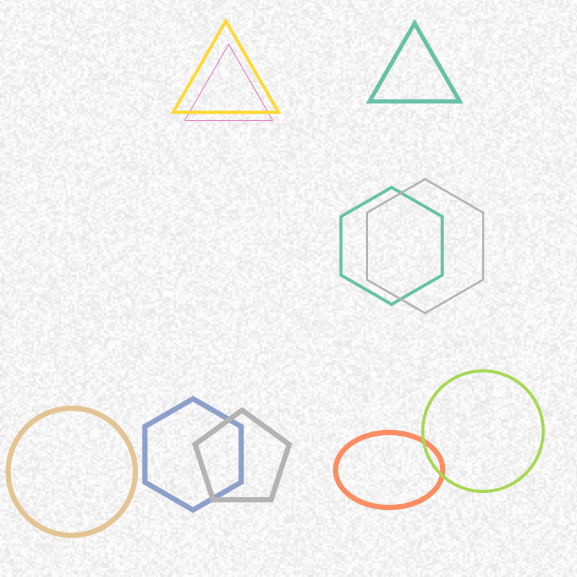[{"shape": "triangle", "thickness": 2, "radius": 0.45, "center": [0.718, 0.869]}, {"shape": "hexagon", "thickness": 1.5, "radius": 0.51, "center": [0.678, 0.573]}, {"shape": "oval", "thickness": 2.5, "radius": 0.46, "center": [0.674, 0.185]}, {"shape": "hexagon", "thickness": 2.5, "radius": 0.48, "center": [0.334, 0.212]}, {"shape": "triangle", "thickness": 0.5, "radius": 0.44, "center": [0.396, 0.835]}, {"shape": "circle", "thickness": 1.5, "radius": 0.52, "center": [0.836, 0.253]}, {"shape": "triangle", "thickness": 1.5, "radius": 0.53, "center": [0.391, 0.857]}, {"shape": "circle", "thickness": 2.5, "radius": 0.55, "center": [0.124, 0.182]}, {"shape": "hexagon", "thickness": 1, "radius": 0.58, "center": [0.736, 0.573]}, {"shape": "pentagon", "thickness": 2.5, "radius": 0.43, "center": [0.419, 0.203]}]